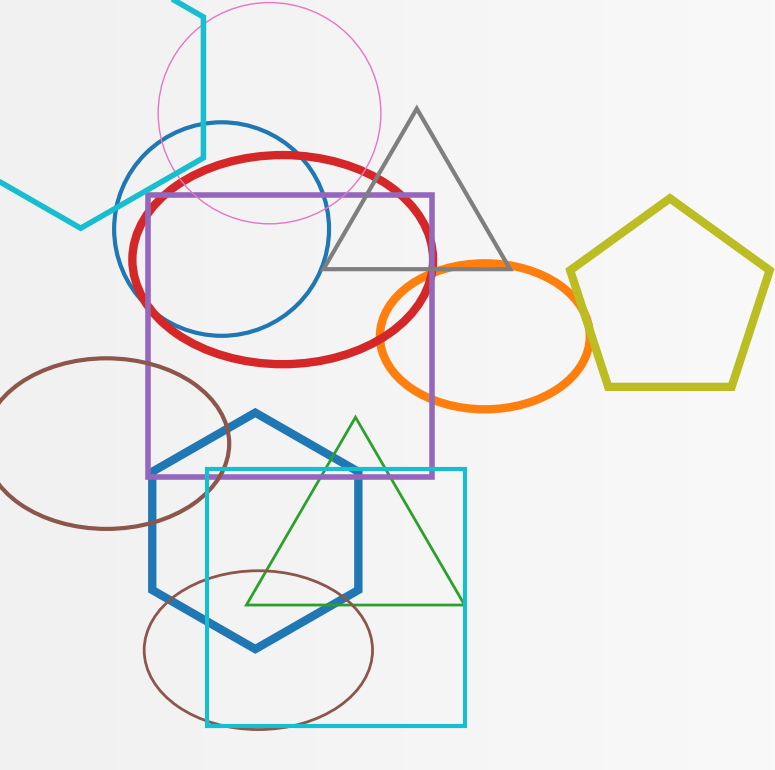[{"shape": "hexagon", "thickness": 3, "radius": 0.77, "center": [0.329, 0.311]}, {"shape": "circle", "thickness": 1.5, "radius": 0.69, "center": [0.286, 0.703]}, {"shape": "oval", "thickness": 3, "radius": 0.68, "center": [0.626, 0.563]}, {"shape": "triangle", "thickness": 1, "radius": 0.81, "center": [0.459, 0.296]}, {"shape": "oval", "thickness": 3, "radius": 0.97, "center": [0.365, 0.663]}, {"shape": "square", "thickness": 2, "radius": 0.92, "center": [0.374, 0.564]}, {"shape": "oval", "thickness": 1.5, "radius": 0.79, "center": [0.138, 0.424]}, {"shape": "oval", "thickness": 1, "radius": 0.74, "center": [0.333, 0.156]}, {"shape": "circle", "thickness": 0.5, "radius": 0.72, "center": [0.348, 0.853]}, {"shape": "triangle", "thickness": 1.5, "radius": 0.7, "center": [0.538, 0.72]}, {"shape": "pentagon", "thickness": 3, "radius": 0.68, "center": [0.864, 0.607]}, {"shape": "square", "thickness": 1.5, "radius": 0.83, "center": [0.434, 0.224]}, {"shape": "hexagon", "thickness": 2, "radius": 0.91, "center": [0.104, 0.886]}]